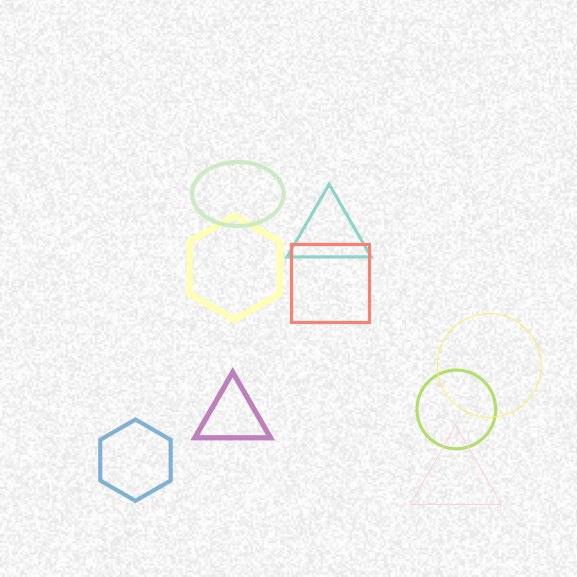[{"shape": "triangle", "thickness": 1.5, "radius": 0.42, "center": [0.57, 0.596]}, {"shape": "hexagon", "thickness": 3, "radius": 0.45, "center": [0.406, 0.535]}, {"shape": "square", "thickness": 1.5, "radius": 0.34, "center": [0.572, 0.509]}, {"shape": "hexagon", "thickness": 2, "radius": 0.35, "center": [0.235, 0.202]}, {"shape": "circle", "thickness": 1.5, "radius": 0.34, "center": [0.79, 0.29]}, {"shape": "triangle", "thickness": 0.5, "radius": 0.46, "center": [0.789, 0.171]}, {"shape": "triangle", "thickness": 2.5, "radius": 0.38, "center": [0.403, 0.279]}, {"shape": "oval", "thickness": 2, "radius": 0.4, "center": [0.412, 0.663]}, {"shape": "circle", "thickness": 0.5, "radius": 0.45, "center": [0.847, 0.366]}]